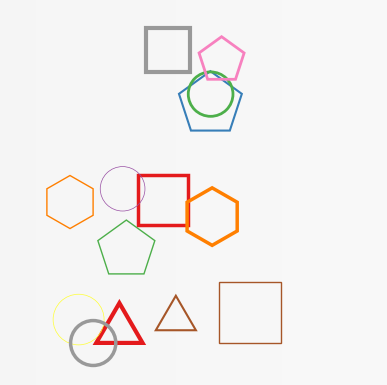[{"shape": "triangle", "thickness": 3, "radius": 0.34, "center": [0.308, 0.144]}, {"shape": "square", "thickness": 2.5, "radius": 0.32, "center": [0.42, 0.48]}, {"shape": "pentagon", "thickness": 1.5, "radius": 0.43, "center": [0.543, 0.73]}, {"shape": "circle", "thickness": 2, "radius": 0.29, "center": [0.544, 0.756]}, {"shape": "pentagon", "thickness": 1, "radius": 0.39, "center": [0.326, 0.351]}, {"shape": "circle", "thickness": 0.5, "radius": 0.29, "center": [0.316, 0.51]}, {"shape": "hexagon", "thickness": 2.5, "radius": 0.37, "center": [0.547, 0.437]}, {"shape": "hexagon", "thickness": 1, "radius": 0.34, "center": [0.181, 0.475]}, {"shape": "circle", "thickness": 0.5, "radius": 0.33, "center": [0.203, 0.17]}, {"shape": "square", "thickness": 1, "radius": 0.4, "center": [0.644, 0.188]}, {"shape": "triangle", "thickness": 1.5, "radius": 0.3, "center": [0.454, 0.172]}, {"shape": "pentagon", "thickness": 2, "radius": 0.31, "center": [0.572, 0.844]}, {"shape": "square", "thickness": 3, "radius": 0.29, "center": [0.433, 0.87]}, {"shape": "circle", "thickness": 2.5, "radius": 0.29, "center": [0.241, 0.109]}]